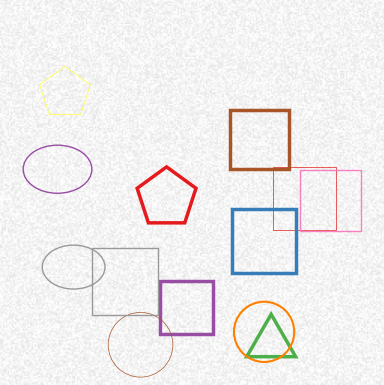[{"shape": "square", "thickness": 0.5, "radius": 0.41, "center": [0.791, 0.484]}, {"shape": "pentagon", "thickness": 2.5, "radius": 0.4, "center": [0.433, 0.486]}, {"shape": "square", "thickness": 2.5, "radius": 0.41, "center": [0.686, 0.374]}, {"shape": "triangle", "thickness": 2.5, "radius": 0.37, "center": [0.704, 0.11]}, {"shape": "square", "thickness": 2.5, "radius": 0.34, "center": [0.484, 0.2]}, {"shape": "oval", "thickness": 1, "radius": 0.45, "center": [0.149, 0.56]}, {"shape": "circle", "thickness": 1.5, "radius": 0.39, "center": [0.686, 0.138]}, {"shape": "pentagon", "thickness": 0.5, "radius": 0.35, "center": [0.169, 0.758]}, {"shape": "square", "thickness": 2.5, "radius": 0.39, "center": [0.675, 0.638]}, {"shape": "circle", "thickness": 0.5, "radius": 0.42, "center": [0.365, 0.104]}, {"shape": "square", "thickness": 1, "radius": 0.39, "center": [0.859, 0.478]}, {"shape": "square", "thickness": 1, "radius": 0.43, "center": [0.325, 0.269]}, {"shape": "oval", "thickness": 1, "radius": 0.41, "center": [0.191, 0.306]}]